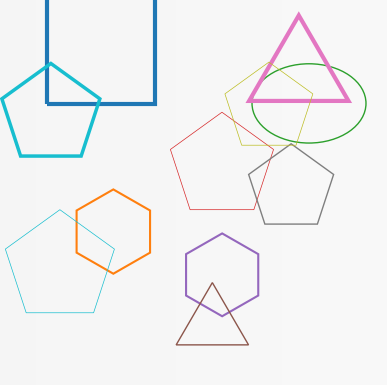[{"shape": "square", "thickness": 3, "radius": 0.69, "center": [0.261, 0.868]}, {"shape": "hexagon", "thickness": 1.5, "radius": 0.55, "center": [0.292, 0.399]}, {"shape": "oval", "thickness": 1, "radius": 0.74, "center": [0.797, 0.731]}, {"shape": "pentagon", "thickness": 0.5, "radius": 0.7, "center": [0.573, 0.569]}, {"shape": "hexagon", "thickness": 1.5, "radius": 0.54, "center": [0.573, 0.286]}, {"shape": "triangle", "thickness": 1, "radius": 0.54, "center": [0.548, 0.158]}, {"shape": "triangle", "thickness": 3, "radius": 0.74, "center": [0.771, 0.812]}, {"shape": "pentagon", "thickness": 1, "radius": 0.58, "center": [0.751, 0.511]}, {"shape": "pentagon", "thickness": 0.5, "radius": 0.6, "center": [0.694, 0.719]}, {"shape": "pentagon", "thickness": 0.5, "radius": 0.74, "center": [0.155, 0.307]}, {"shape": "pentagon", "thickness": 2.5, "radius": 0.66, "center": [0.131, 0.702]}]